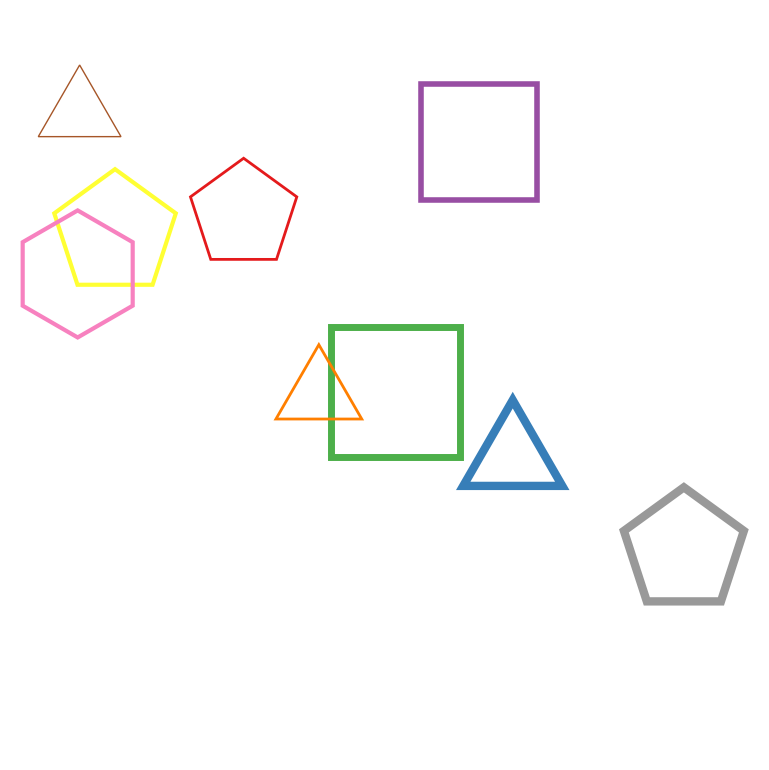[{"shape": "pentagon", "thickness": 1, "radius": 0.36, "center": [0.316, 0.722]}, {"shape": "triangle", "thickness": 3, "radius": 0.37, "center": [0.666, 0.406]}, {"shape": "square", "thickness": 2.5, "radius": 0.42, "center": [0.514, 0.491]}, {"shape": "square", "thickness": 2, "radius": 0.38, "center": [0.622, 0.816]}, {"shape": "triangle", "thickness": 1, "radius": 0.32, "center": [0.414, 0.488]}, {"shape": "pentagon", "thickness": 1.5, "radius": 0.41, "center": [0.149, 0.697]}, {"shape": "triangle", "thickness": 0.5, "radius": 0.31, "center": [0.103, 0.854]}, {"shape": "hexagon", "thickness": 1.5, "radius": 0.41, "center": [0.101, 0.644]}, {"shape": "pentagon", "thickness": 3, "radius": 0.41, "center": [0.888, 0.285]}]